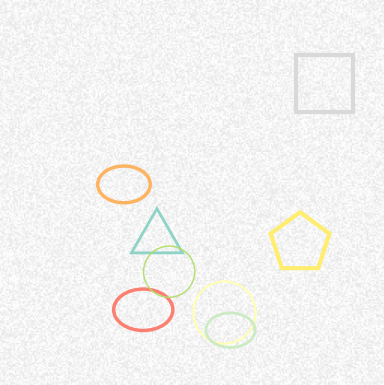[{"shape": "triangle", "thickness": 2, "radius": 0.38, "center": [0.408, 0.381]}, {"shape": "circle", "thickness": 1.5, "radius": 0.4, "center": [0.583, 0.188]}, {"shape": "oval", "thickness": 2.5, "radius": 0.38, "center": [0.372, 0.195]}, {"shape": "oval", "thickness": 2.5, "radius": 0.34, "center": [0.322, 0.521]}, {"shape": "circle", "thickness": 1, "radius": 0.33, "center": [0.439, 0.294]}, {"shape": "square", "thickness": 3, "radius": 0.37, "center": [0.842, 0.784]}, {"shape": "oval", "thickness": 2, "radius": 0.32, "center": [0.599, 0.142]}, {"shape": "pentagon", "thickness": 3, "radius": 0.4, "center": [0.779, 0.368]}]